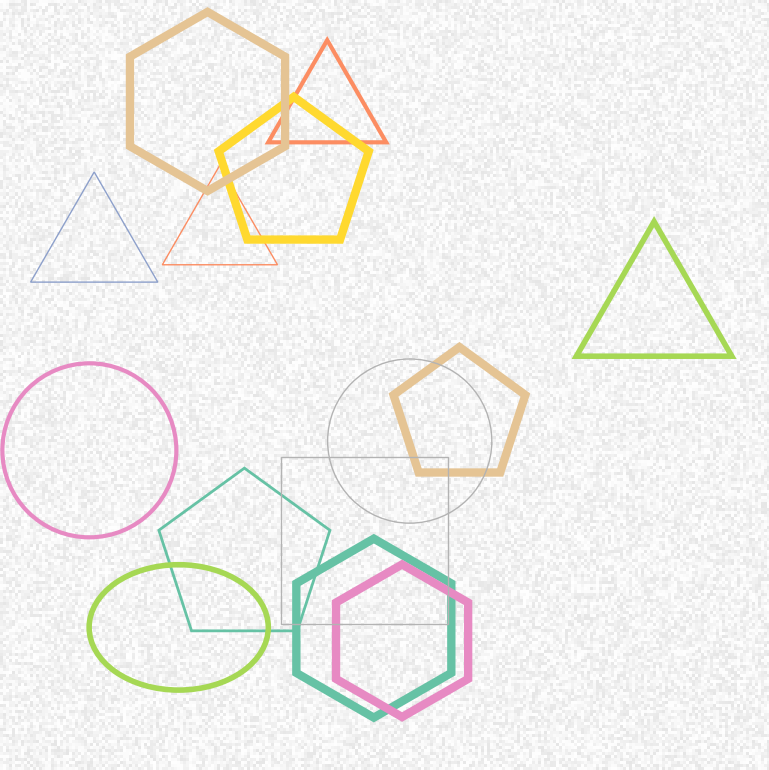[{"shape": "pentagon", "thickness": 1, "radius": 0.58, "center": [0.317, 0.275]}, {"shape": "hexagon", "thickness": 3, "radius": 0.58, "center": [0.485, 0.184]}, {"shape": "triangle", "thickness": 0.5, "radius": 0.43, "center": [0.286, 0.699]}, {"shape": "triangle", "thickness": 1.5, "radius": 0.44, "center": [0.425, 0.859]}, {"shape": "triangle", "thickness": 0.5, "radius": 0.48, "center": [0.122, 0.681]}, {"shape": "circle", "thickness": 1.5, "radius": 0.56, "center": [0.116, 0.415]}, {"shape": "hexagon", "thickness": 3, "radius": 0.5, "center": [0.522, 0.168]}, {"shape": "triangle", "thickness": 2, "radius": 0.58, "center": [0.849, 0.596]}, {"shape": "oval", "thickness": 2, "radius": 0.58, "center": [0.232, 0.185]}, {"shape": "pentagon", "thickness": 3, "radius": 0.51, "center": [0.381, 0.772]}, {"shape": "pentagon", "thickness": 3, "radius": 0.45, "center": [0.597, 0.459]}, {"shape": "hexagon", "thickness": 3, "radius": 0.58, "center": [0.27, 0.868]}, {"shape": "circle", "thickness": 0.5, "radius": 0.53, "center": [0.532, 0.427]}, {"shape": "square", "thickness": 0.5, "radius": 0.54, "center": [0.474, 0.297]}]